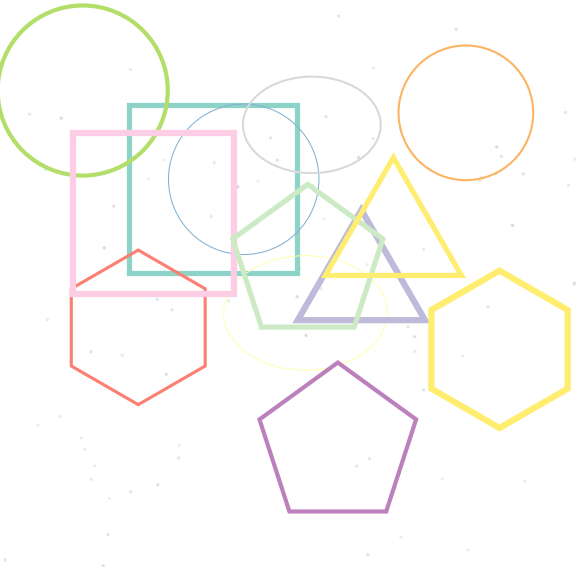[{"shape": "square", "thickness": 2.5, "radius": 0.73, "center": [0.369, 0.672]}, {"shape": "oval", "thickness": 0.5, "radius": 0.71, "center": [0.529, 0.457]}, {"shape": "triangle", "thickness": 3, "radius": 0.64, "center": [0.626, 0.508]}, {"shape": "hexagon", "thickness": 1.5, "radius": 0.67, "center": [0.239, 0.432]}, {"shape": "circle", "thickness": 0.5, "radius": 0.65, "center": [0.422, 0.689]}, {"shape": "circle", "thickness": 1, "radius": 0.58, "center": [0.807, 0.804]}, {"shape": "circle", "thickness": 2, "radius": 0.74, "center": [0.143, 0.842]}, {"shape": "square", "thickness": 3, "radius": 0.7, "center": [0.266, 0.629]}, {"shape": "oval", "thickness": 1, "radius": 0.6, "center": [0.54, 0.783]}, {"shape": "pentagon", "thickness": 2, "radius": 0.71, "center": [0.585, 0.229]}, {"shape": "pentagon", "thickness": 2.5, "radius": 0.68, "center": [0.533, 0.543]}, {"shape": "hexagon", "thickness": 3, "radius": 0.68, "center": [0.865, 0.394]}, {"shape": "triangle", "thickness": 2.5, "radius": 0.68, "center": [0.681, 0.59]}]